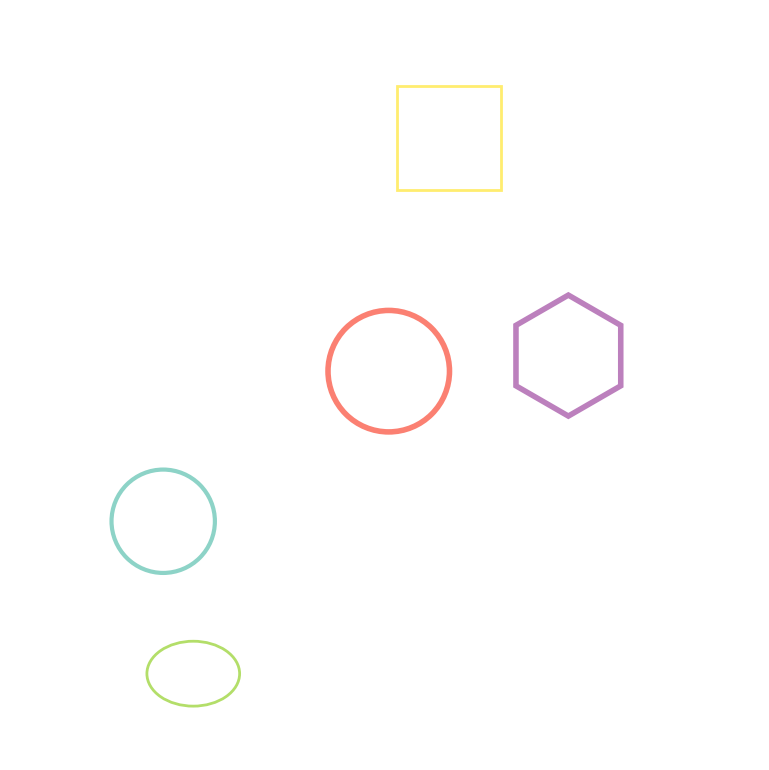[{"shape": "circle", "thickness": 1.5, "radius": 0.34, "center": [0.212, 0.323]}, {"shape": "circle", "thickness": 2, "radius": 0.39, "center": [0.505, 0.518]}, {"shape": "oval", "thickness": 1, "radius": 0.3, "center": [0.251, 0.125]}, {"shape": "hexagon", "thickness": 2, "radius": 0.39, "center": [0.738, 0.538]}, {"shape": "square", "thickness": 1, "radius": 0.34, "center": [0.583, 0.821]}]